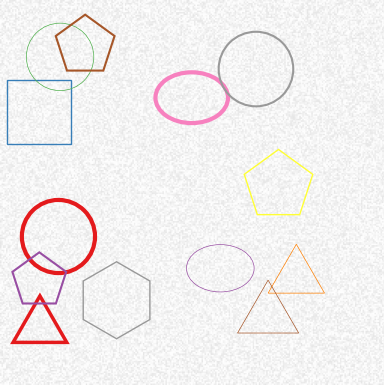[{"shape": "triangle", "thickness": 2.5, "radius": 0.4, "center": [0.104, 0.151]}, {"shape": "circle", "thickness": 3, "radius": 0.48, "center": [0.152, 0.386]}, {"shape": "square", "thickness": 1, "radius": 0.42, "center": [0.1, 0.709]}, {"shape": "circle", "thickness": 0.5, "radius": 0.44, "center": [0.156, 0.852]}, {"shape": "oval", "thickness": 0.5, "radius": 0.44, "center": [0.572, 0.303]}, {"shape": "pentagon", "thickness": 1.5, "radius": 0.37, "center": [0.102, 0.271]}, {"shape": "triangle", "thickness": 0.5, "radius": 0.42, "center": [0.77, 0.281]}, {"shape": "pentagon", "thickness": 1, "radius": 0.47, "center": [0.723, 0.518]}, {"shape": "pentagon", "thickness": 1.5, "radius": 0.4, "center": [0.221, 0.882]}, {"shape": "triangle", "thickness": 0.5, "radius": 0.46, "center": [0.696, 0.181]}, {"shape": "oval", "thickness": 3, "radius": 0.47, "center": [0.498, 0.746]}, {"shape": "hexagon", "thickness": 1, "radius": 0.5, "center": [0.303, 0.22]}, {"shape": "circle", "thickness": 1.5, "radius": 0.48, "center": [0.665, 0.821]}]